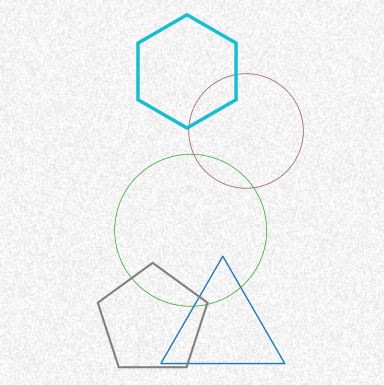[{"shape": "triangle", "thickness": 1, "radius": 0.93, "center": [0.579, 0.149]}, {"shape": "circle", "thickness": 0.5, "radius": 0.99, "center": [0.495, 0.402]}, {"shape": "circle", "thickness": 0.5, "radius": 0.74, "center": [0.639, 0.66]}, {"shape": "pentagon", "thickness": 1.5, "radius": 0.75, "center": [0.397, 0.167]}, {"shape": "hexagon", "thickness": 2.5, "radius": 0.74, "center": [0.486, 0.815]}]